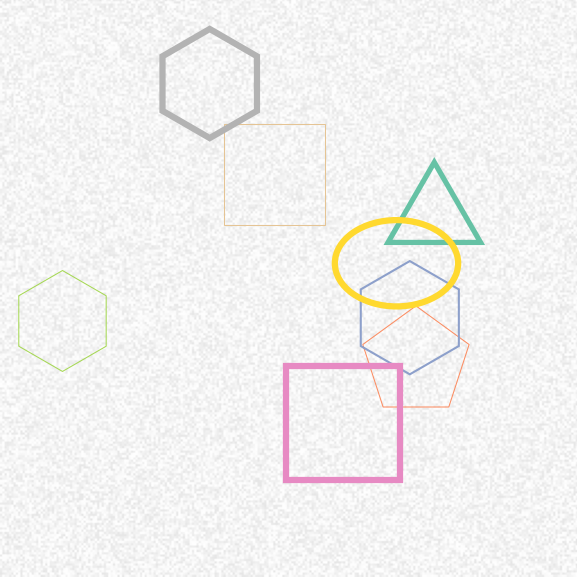[{"shape": "triangle", "thickness": 2.5, "radius": 0.46, "center": [0.752, 0.626]}, {"shape": "pentagon", "thickness": 0.5, "radius": 0.48, "center": [0.72, 0.373]}, {"shape": "hexagon", "thickness": 1, "radius": 0.49, "center": [0.71, 0.449]}, {"shape": "square", "thickness": 3, "radius": 0.5, "center": [0.594, 0.266]}, {"shape": "hexagon", "thickness": 0.5, "radius": 0.44, "center": [0.108, 0.443]}, {"shape": "oval", "thickness": 3, "radius": 0.53, "center": [0.687, 0.543]}, {"shape": "square", "thickness": 0.5, "radius": 0.44, "center": [0.475, 0.697]}, {"shape": "hexagon", "thickness": 3, "radius": 0.47, "center": [0.363, 0.854]}]